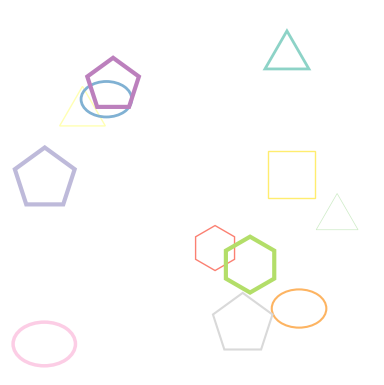[{"shape": "triangle", "thickness": 2, "radius": 0.33, "center": [0.745, 0.854]}, {"shape": "triangle", "thickness": 1, "radius": 0.34, "center": [0.214, 0.707]}, {"shape": "pentagon", "thickness": 3, "radius": 0.41, "center": [0.116, 0.535]}, {"shape": "hexagon", "thickness": 1, "radius": 0.29, "center": [0.559, 0.356]}, {"shape": "oval", "thickness": 2, "radius": 0.33, "center": [0.276, 0.742]}, {"shape": "oval", "thickness": 1.5, "radius": 0.35, "center": [0.777, 0.199]}, {"shape": "hexagon", "thickness": 3, "radius": 0.36, "center": [0.65, 0.313]}, {"shape": "oval", "thickness": 2.5, "radius": 0.41, "center": [0.115, 0.107]}, {"shape": "pentagon", "thickness": 1.5, "radius": 0.41, "center": [0.63, 0.158]}, {"shape": "pentagon", "thickness": 3, "radius": 0.35, "center": [0.294, 0.779]}, {"shape": "triangle", "thickness": 0.5, "radius": 0.31, "center": [0.876, 0.435]}, {"shape": "square", "thickness": 1, "radius": 0.31, "center": [0.757, 0.547]}]